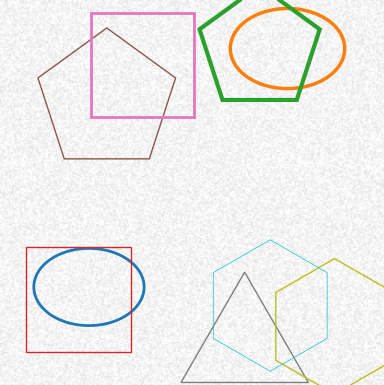[{"shape": "oval", "thickness": 2, "radius": 0.72, "center": [0.231, 0.255]}, {"shape": "oval", "thickness": 2.5, "radius": 0.74, "center": [0.747, 0.874]}, {"shape": "pentagon", "thickness": 3, "radius": 0.82, "center": [0.674, 0.873]}, {"shape": "square", "thickness": 1, "radius": 0.68, "center": [0.204, 0.222]}, {"shape": "pentagon", "thickness": 1, "radius": 0.94, "center": [0.277, 0.739]}, {"shape": "square", "thickness": 2, "radius": 0.67, "center": [0.37, 0.831]}, {"shape": "triangle", "thickness": 1, "radius": 0.95, "center": [0.635, 0.102]}, {"shape": "hexagon", "thickness": 1, "radius": 0.88, "center": [0.869, 0.152]}, {"shape": "hexagon", "thickness": 0.5, "radius": 0.85, "center": [0.702, 0.206]}]